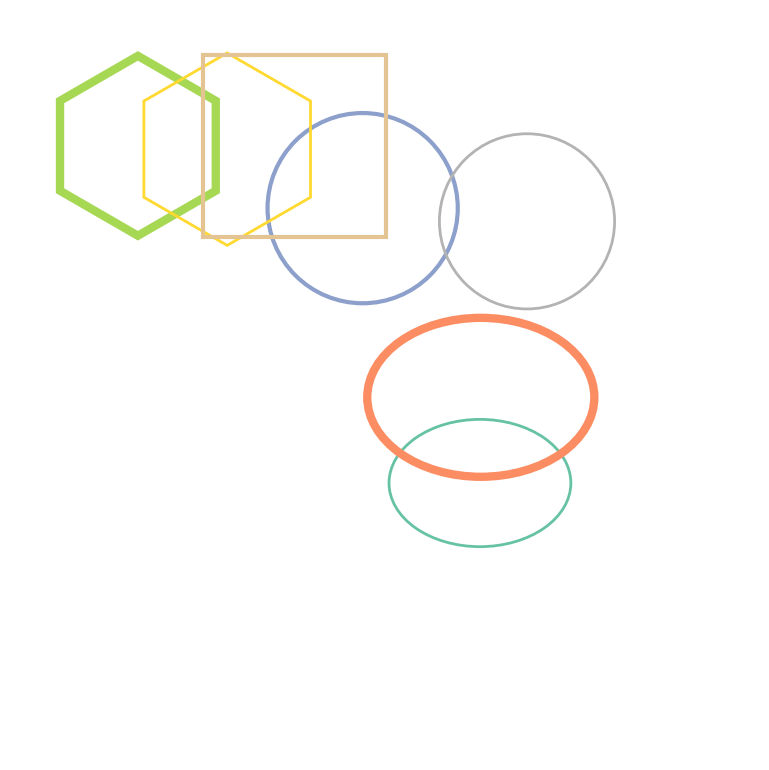[{"shape": "oval", "thickness": 1, "radius": 0.59, "center": [0.623, 0.373]}, {"shape": "oval", "thickness": 3, "radius": 0.74, "center": [0.624, 0.484]}, {"shape": "circle", "thickness": 1.5, "radius": 0.62, "center": [0.471, 0.73]}, {"shape": "hexagon", "thickness": 3, "radius": 0.58, "center": [0.179, 0.811]}, {"shape": "hexagon", "thickness": 1, "radius": 0.62, "center": [0.295, 0.806]}, {"shape": "square", "thickness": 1.5, "radius": 0.59, "center": [0.382, 0.81]}, {"shape": "circle", "thickness": 1, "radius": 0.57, "center": [0.684, 0.713]}]